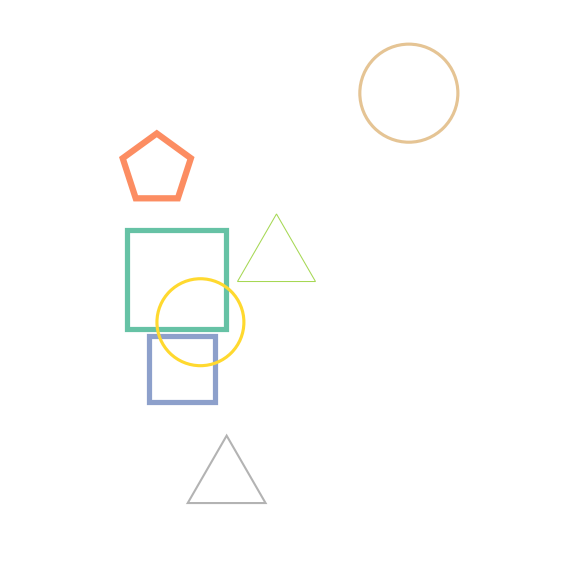[{"shape": "square", "thickness": 2.5, "radius": 0.43, "center": [0.306, 0.515]}, {"shape": "pentagon", "thickness": 3, "radius": 0.31, "center": [0.272, 0.706]}, {"shape": "square", "thickness": 2.5, "radius": 0.29, "center": [0.315, 0.36]}, {"shape": "triangle", "thickness": 0.5, "radius": 0.39, "center": [0.479, 0.551]}, {"shape": "circle", "thickness": 1.5, "radius": 0.38, "center": [0.347, 0.441]}, {"shape": "circle", "thickness": 1.5, "radius": 0.42, "center": [0.708, 0.838]}, {"shape": "triangle", "thickness": 1, "radius": 0.39, "center": [0.392, 0.167]}]